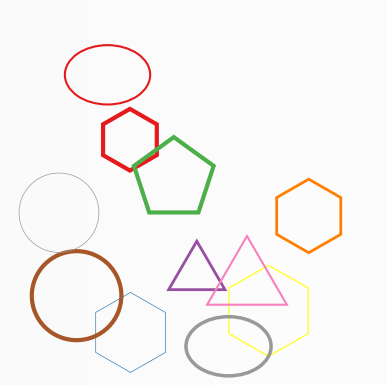[{"shape": "hexagon", "thickness": 3, "radius": 0.4, "center": [0.335, 0.637]}, {"shape": "oval", "thickness": 1.5, "radius": 0.55, "center": [0.278, 0.806]}, {"shape": "hexagon", "thickness": 0.5, "radius": 0.52, "center": [0.337, 0.137]}, {"shape": "pentagon", "thickness": 3, "radius": 0.54, "center": [0.449, 0.536]}, {"shape": "triangle", "thickness": 2, "radius": 0.42, "center": [0.508, 0.29]}, {"shape": "hexagon", "thickness": 2, "radius": 0.48, "center": [0.797, 0.439]}, {"shape": "hexagon", "thickness": 1, "radius": 0.59, "center": [0.693, 0.193]}, {"shape": "circle", "thickness": 3, "radius": 0.58, "center": [0.198, 0.232]}, {"shape": "triangle", "thickness": 1.5, "radius": 0.59, "center": [0.637, 0.268]}, {"shape": "circle", "thickness": 0.5, "radius": 0.52, "center": [0.152, 0.448]}, {"shape": "oval", "thickness": 2.5, "radius": 0.55, "center": [0.59, 0.101]}]